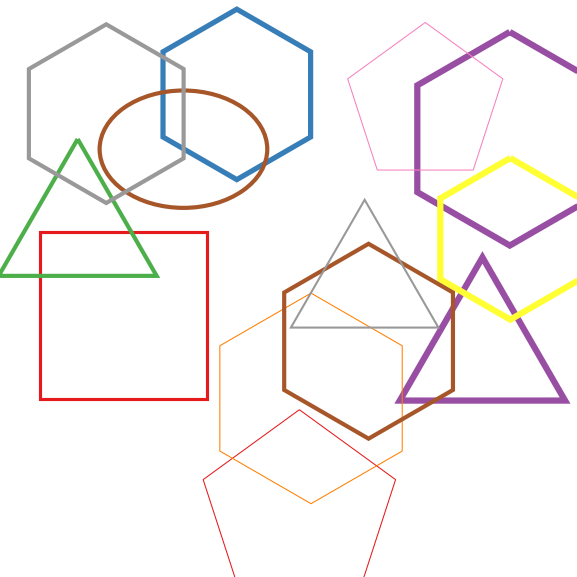[{"shape": "square", "thickness": 1.5, "radius": 0.72, "center": [0.214, 0.453]}, {"shape": "pentagon", "thickness": 0.5, "radius": 0.88, "center": [0.518, 0.115]}, {"shape": "hexagon", "thickness": 2.5, "radius": 0.74, "center": [0.41, 0.836]}, {"shape": "triangle", "thickness": 2, "radius": 0.79, "center": [0.134, 0.6]}, {"shape": "hexagon", "thickness": 3, "radius": 0.92, "center": [0.883, 0.759]}, {"shape": "triangle", "thickness": 3, "radius": 0.83, "center": [0.835, 0.388]}, {"shape": "hexagon", "thickness": 0.5, "radius": 0.91, "center": [0.539, 0.309]}, {"shape": "hexagon", "thickness": 3, "radius": 0.7, "center": [0.884, 0.586]}, {"shape": "hexagon", "thickness": 2, "radius": 0.84, "center": [0.638, 0.408]}, {"shape": "oval", "thickness": 2, "radius": 0.73, "center": [0.318, 0.741]}, {"shape": "pentagon", "thickness": 0.5, "radius": 0.71, "center": [0.736, 0.819]}, {"shape": "triangle", "thickness": 1, "radius": 0.74, "center": [0.631, 0.506]}, {"shape": "hexagon", "thickness": 2, "radius": 0.77, "center": [0.184, 0.802]}]